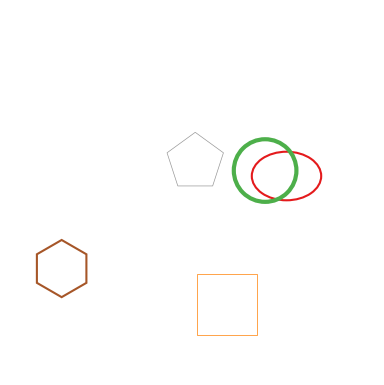[{"shape": "oval", "thickness": 1.5, "radius": 0.45, "center": [0.744, 0.543]}, {"shape": "circle", "thickness": 3, "radius": 0.41, "center": [0.689, 0.557]}, {"shape": "square", "thickness": 0.5, "radius": 0.39, "center": [0.589, 0.21]}, {"shape": "hexagon", "thickness": 1.5, "radius": 0.37, "center": [0.16, 0.302]}, {"shape": "pentagon", "thickness": 0.5, "radius": 0.38, "center": [0.507, 0.579]}]